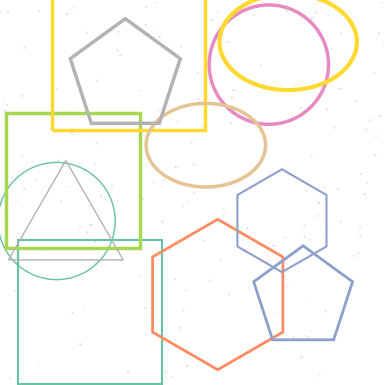[{"shape": "circle", "thickness": 1, "radius": 0.76, "center": [0.147, 0.426]}, {"shape": "square", "thickness": 1.5, "radius": 0.93, "center": [0.233, 0.189]}, {"shape": "hexagon", "thickness": 2, "radius": 0.98, "center": [0.565, 0.235]}, {"shape": "pentagon", "thickness": 2, "radius": 0.67, "center": [0.787, 0.227]}, {"shape": "hexagon", "thickness": 1.5, "radius": 0.67, "center": [0.732, 0.427]}, {"shape": "circle", "thickness": 2.5, "radius": 0.77, "center": [0.698, 0.832]}, {"shape": "square", "thickness": 2.5, "radius": 0.88, "center": [0.189, 0.532]}, {"shape": "square", "thickness": 2.5, "radius": 0.99, "center": [0.335, 0.861]}, {"shape": "oval", "thickness": 3, "radius": 0.89, "center": [0.749, 0.891]}, {"shape": "oval", "thickness": 2.5, "radius": 0.78, "center": [0.535, 0.623]}, {"shape": "pentagon", "thickness": 2.5, "radius": 0.75, "center": [0.325, 0.801]}, {"shape": "triangle", "thickness": 1, "radius": 0.86, "center": [0.171, 0.411]}]